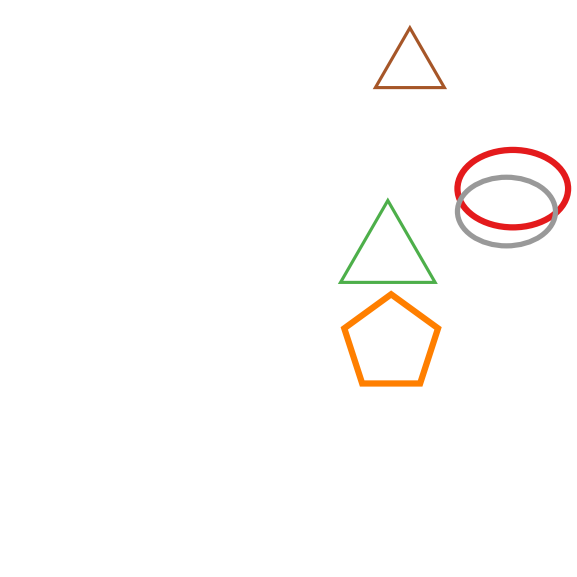[{"shape": "oval", "thickness": 3, "radius": 0.48, "center": [0.888, 0.672]}, {"shape": "triangle", "thickness": 1.5, "radius": 0.47, "center": [0.672, 0.557]}, {"shape": "pentagon", "thickness": 3, "radius": 0.43, "center": [0.677, 0.404]}, {"shape": "triangle", "thickness": 1.5, "radius": 0.34, "center": [0.71, 0.882]}, {"shape": "oval", "thickness": 2.5, "radius": 0.42, "center": [0.877, 0.633]}]